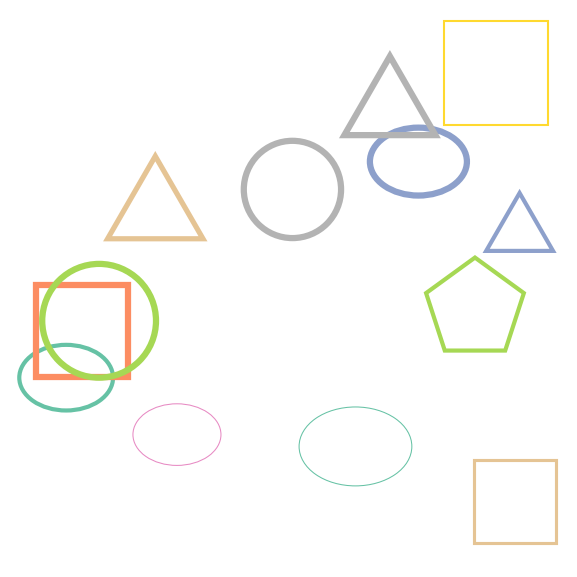[{"shape": "oval", "thickness": 2, "radius": 0.41, "center": [0.115, 0.345]}, {"shape": "oval", "thickness": 0.5, "radius": 0.49, "center": [0.616, 0.226]}, {"shape": "square", "thickness": 3, "radius": 0.4, "center": [0.142, 0.427]}, {"shape": "triangle", "thickness": 2, "radius": 0.33, "center": [0.9, 0.598]}, {"shape": "oval", "thickness": 3, "radius": 0.42, "center": [0.725, 0.719]}, {"shape": "oval", "thickness": 0.5, "radius": 0.38, "center": [0.306, 0.247]}, {"shape": "circle", "thickness": 3, "radius": 0.49, "center": [0.172, 0.444]}, {"shape": "pentagon", "thickness": 2, "radius": 0.45, "center": [0.822, 0.464]}, {"shape": "square", "thickness": 1, "radius": 0.45, "center": [0.859, 0.872]}, {"shape": "square", "thickness": 1.5, "radius": 0.36, "center": [0.891, 0.13]}, {"shape": "triangle", "thickness": 2.5, "radius": 0.48, "center": [0.269, 0.633]}, {"shape": "circle", "thickness": 3, "radius": 0.42, "center": [0.506, 0.671]}, {"shape": "triangle", "thickness": 3, "radius": 0.46, "center": [0.675, 0.811]}]